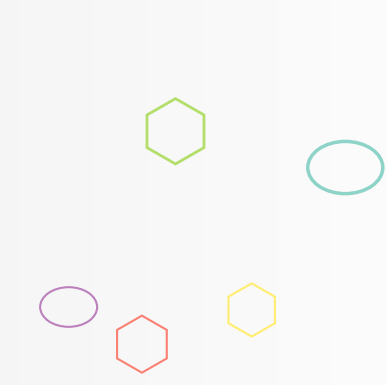[{"shape": "oval", "thickness": 2.5, "radius": 0.48, "center": [0.891, 0.565]}, {"shape": "hexagon", "thickness": 1.5, "radius": 0.37, "center": [0.366, 0.106]}, {"shape": "hexagon", "thickness": 2, "radius": 0.42, "center": [0.453, 0.659]}, {"shape": "oval", "thickness": 1.5, "radius": 0.37, "center": [0.177, 0.203]}, {"shape": "hexagon", "thickness": 1.5, "radius": 0.35, "center": [0.65, 0.195]}]